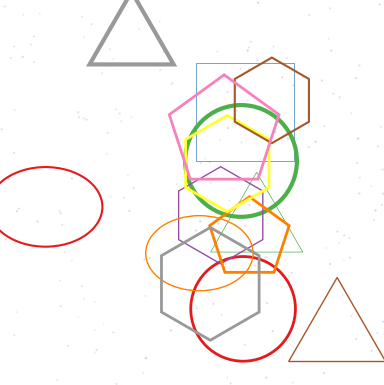[{"shape": "circle", "thickness": 2, "radius": 0.68, "center": [0.631, 0.198]}, {"shape": "oval", "thickness": 1.5, "radius": 0.74, "center": [0.118, 0.463]}, {"shape": "square", "thickness": 0.5, "radius": 0.63, "center": [0.637, 0.709]}, {"shape": "triangle", "thickness": 0.5, "radius": 0.69, "center": [0.667, 0.414]}, {"shape": "circle", "thickness": 3, "radius": 0.73, "center": [0.626, 0.582]}, {"shape": "hexagon", "thickness": 1, "radius": 0.63, "center": [0.573, 0.441]}, {"shape": "pentagon", "thickness": 2, "radius": 0.54, "center": [0.648, 0.38]}, {"shape": "oval", "thickness": 1, "radius": 0.7, "center": [0.518, 0.342]}, {"shape": "hexagon", "thickness": 2, "radius": 0.62, "center": [0.59, 0.575]}, {"shape": "hexagon", "thickness": 1.5, "radius": 0.56, "center": [0.706, 0.739]}, {"shape": "triangle", "thickness": 1, "radius": 0.73, "center": [0.876, 0.134]}, {"shape": "pentagon", "thickness": 2, "radius": 0.75, "center": [0.582, 0.656]}, {"shape": "hexagon", "thickness": 2, "radius": 0.73, "center": [0.546, 0.263]}, {"shape": "triangle", "thickness": 3, "radius": 0.63, "center": [0.342, 0.896]}]